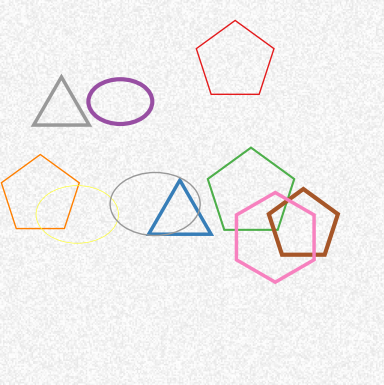[{"shape": "pentagon", "thickness": 1, "radius": 0.53, "center": [0.611, 0.841]}, {"shape": "triangle", "thickness": 2.5, "radius": 0.47, "center": [0.467, 0.438]}, {"shape": "pentagon", "thickness": 1.5, "radius": 0.59, "center": [0.652, 0.499]}, {"shape": "oval", "thickness": 3, "radius": 0.42, "center": [0.313, 0.736]}, {"shape": "pentagon", "thickness": 1, "radius": 0.53, "center": [0.105, 0.492]}, {"shape": "oval", "thickness": 0.5, "radius": 0.54, "center": [0.201, 0.443]}, {"shape": "pentagon", "thickness": 3, "radius": 0.47, "center": [0.788, 0.415]}, {"shape": "hexagon", "thickness": 2.5, "radius": 0.58, "center": [0.715, 0.383]}, {"shape": "triangle", "thickness": 2.5, "radius": 0.42, "center": [0.16, 0.717]}, {"shape": "oval", "thickness": 1, "radius": 0.58, "center": [0.403, 0.47]}]